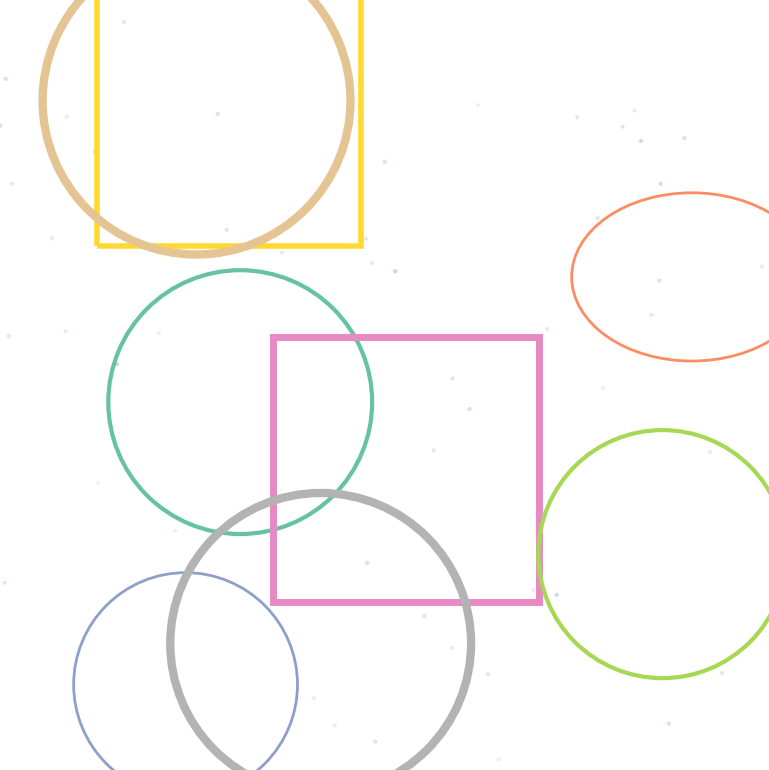[{"shape": "circle", "thickness": 1.5, "radius": 0.86, "center": [0.312, 0.478]}, {"shape": "oval", "thickness": 1, "radius": 0.78, "center": [0.898, 0.64]}, {"shape": "circle", "thickness": 1, "radius": 0.73, "center": [0.241, 0.111]}, {"shape": "square", "thickness": 2.5, "radius": 0.86, "center": [0.527, 0.39]}, {"shape": "circle", "thickness": 1.5, "radius": 0.81, "center": [0.86, 0.28]}, {"shape": "square", "thickness": 2, "radius": 0.86, "center": [0.297, 0.851]}, {"shape": "circle", "thickness": 3, "radius": 1.0, "center": [0.255, 0.869]}, {"shape": "circle", "thickness": 3, "radius": 0.98, "center": [0.416, 0.164]}]